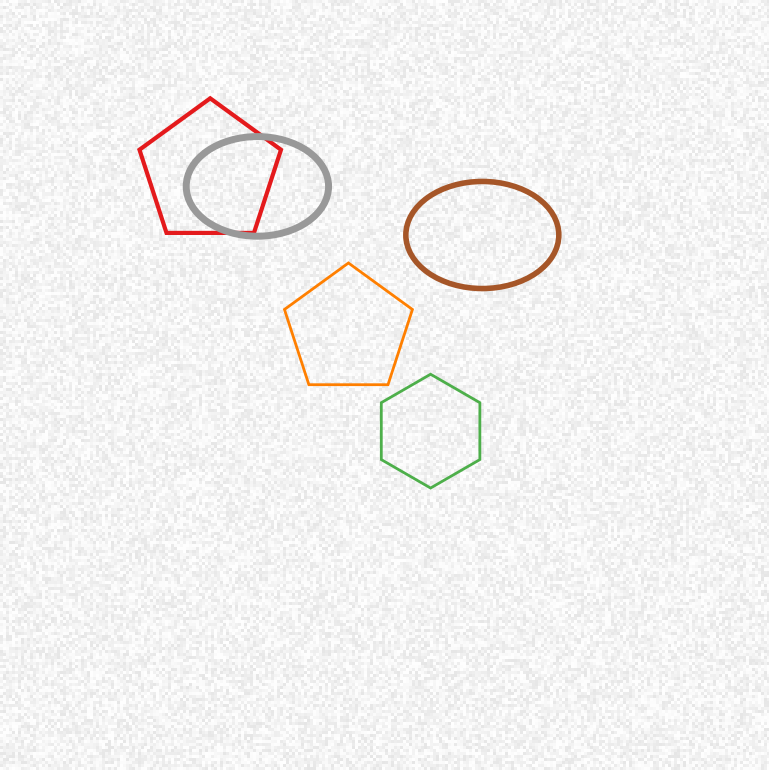[{"shape": "pentagon", "thickness": 1.5, "radius": 0.48, "center": [0.273, 0.776]}, {"shape": "hexagon", "thickness": 1, "radius": 0.37, "center": [0.559, 0.44]}, {"shape": "pentagon", "thickness": 1, "radius": 0.44, "center": [0.453, 0.571]}, {"shape": "oval", "thickness": 2, "radius": 0.5, "center": [0.626, 0.695]}, {"shape": "oval", "thickness": 2.5, "radius": 0.46, "center": [0.334, 0.758]}]